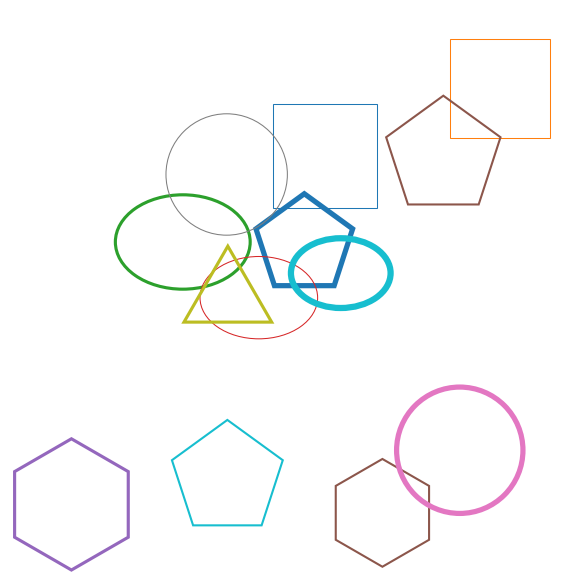[{"shape": "square", "thickness": 0.5, "radius": 0.45, "center": [0.563, 0.729]}, {"shape": "pentagon", "thickness": 2.5, "radius": 0.44, "center": [0.527, 0.576]}, {"shape": "square", "thickness": 0.5, "radius": 0.43, "center": [0.865, 0.846]}, {"shape": "oval", "thickness": 1.5, "radius": 0.58, "center": [0.316, 0.58]}, {"shape": "oval", "thickness": 0.5, "radius": 0.51, "center": [0.448, 0.484]}, {"shape": "hexagon", "thickness": 1.5, "radius": 0.57, "center": [0.124, 0.126]}, {"shape": "pentagon", "thickness": 1, "radius": 0.52, "center": [0.768, 0.729]}, {"shape": "hexagon", "thickness": 1, "radius": 0.47, "center": [0.662, 0.111]}, {"shape": "circle", "thickness": 2.5, "radius": 0.55, "center": [0.796, 0.219]}, {"shape": "circle", "thickness": 0.5, "radius": 0.53, "center": [0.393, 0.697]}, {"shape": "triangle", "thickness": 1.5, "radius": 0.44, "center": [0.395, 0.485]}, {"shape": "pentagon", "thickness": 1, "radius": 0.5, "center": [0.394, 0.171]}, {"shape": "oval", "thickness": 3, "radius": 0.43, "center": [0.59, 0.526]}]